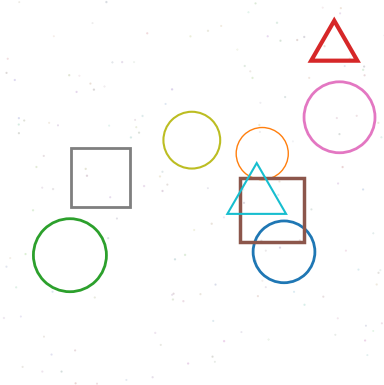[{"shape": "circle", "thickness": 2, "radius": 0.4, "center": [0.738, 0.346]}, {"shape": "circle", "thickness": 1, "radius": 0.34, "center": [0.681, 0.601]}, {"shape": "circle", "thickness": 2, "radius": 0.47, "center": [0.182, 0.337]}, {"shape": "triangle", "thickness": 3, "radius": 0.35, "center": [0.868, 0.877]}, {"shape": "square", "thickness": 2.5, "radius": 0.42, "center": [0.708, 0.456]}, {"shape": "circle", "thickness": 2, "radius": 0.46, "center": [0.882, 0.695]}, {"shape": "square", "thickness": 2, "radius": 0.38, "center": [0.26, 0.538]}, {"shape": "circle", "thickness": 1.5, "radius": 0.37, "center": [0.498, 0.636]}, {"shape": "triangle", "thickness": 1.5, "radius": 0.44, "center": [0.667, 0.488]}]